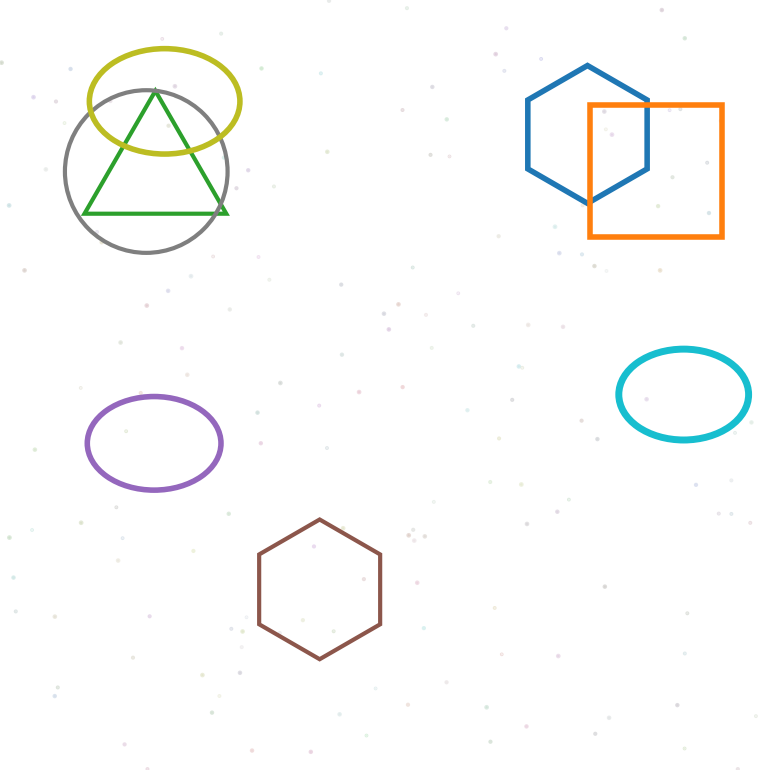[{"shape": "hexagon", "thickness": 2, "radius": 0.45, "center": [0.763, 0.825]}, {"shape": "square", "thickness": 2, "radius": 0.43, "center": [0.852, 0.778]}, {"shape": "triangle", "thickness": 1.5, "radius": 0.53, "center": [0.202, 0.776]}, {"shape": "oval", "thickness": 2, "radius": 0.43, "center": [0.2, 0.424]}, {"shape": "hexagon", "thickness": 1.5, "radius": 0.45, "center": [0.415, 0.235]}, {"shape": "circle", "thickness": 1.5, "radius": 0.53, "center": [0.19, 0.777]}, {"shape": "oval", "thickness": 2, "radius": 0.49, "center": [0.214, 0.868]}, {"shape": "oval", "thickness": 2.5, "radius": 0.42, "center": [0.888, 0.488]}]